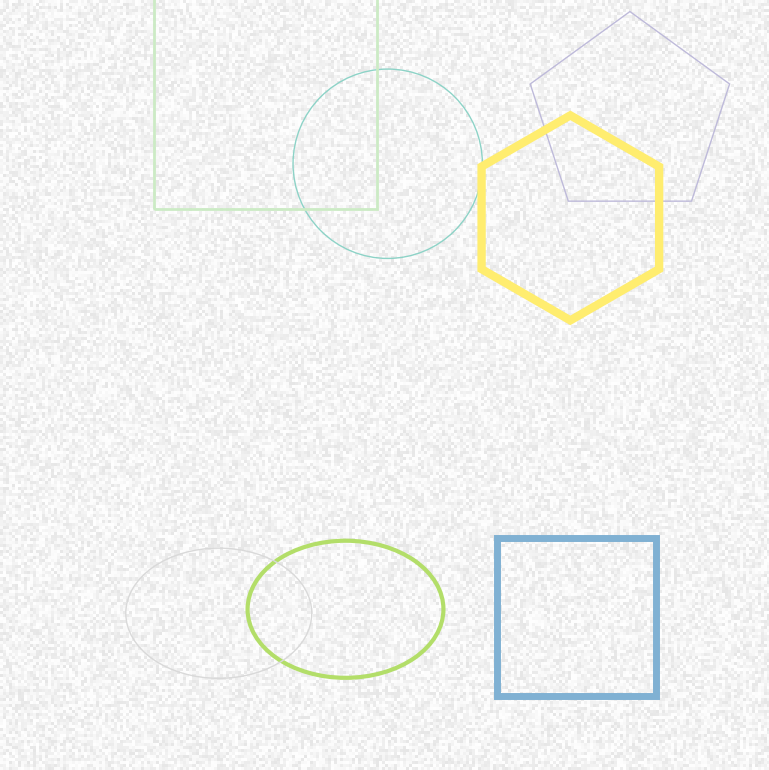[{"shape": "circle", "thickness": 0.5, "radius": 0.61, "center": [0.504, 0.787]}, {"shape": "pentagon", "thickness": 0.5, "radius": 0.68, "center": [0.818, 0.849]}, {"shape": "square", "thickness": 2.5, "radius": 0.52, "center": [0.749, 0.199]}, {"shape": "oval", "thickness": 1.5, "radius": 0.64, "center": [0.449, 0.209]}, {"shape": "oval", "thickness": 0.5, "radius": 0.6, "center": [0.284, 0.204]}, {"shape": "square", "thickness": 1, "radius": 0.73, "center": [0.345, 0.873]}, {"shape": "hexagon", "thickness": 3, "radius": 0.67, "center": [0.741, 0.717]}]